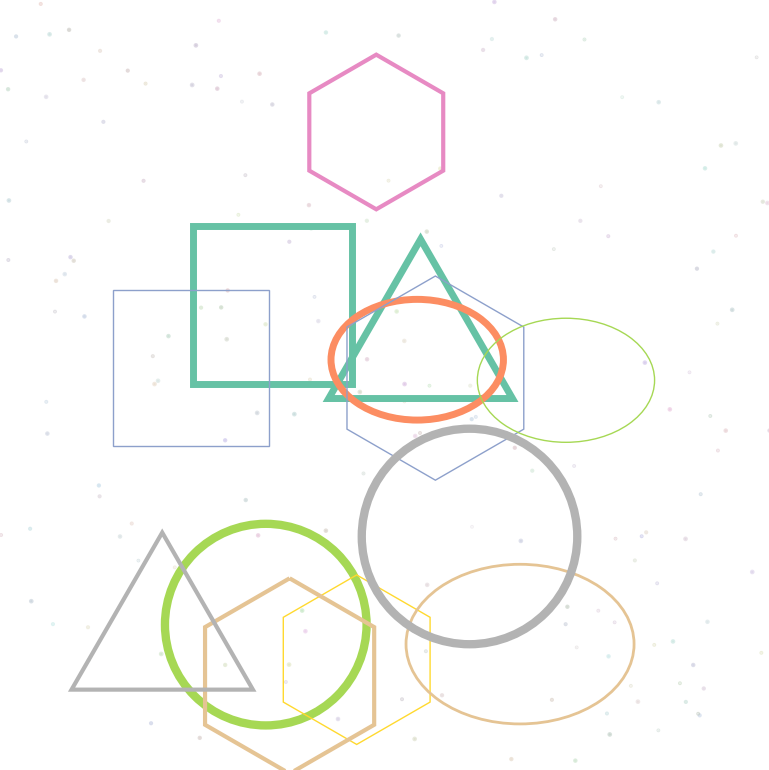[{"shape": "triangle", "thickness": 2.5, "radius": 0.69, "center": [0.546, 0.551]}, {"shape": "square", "thickness": 2.5, "radius": 0.51, "center": [0.354, 0.603]}, {"shape": "oval", "thickness": 2.5, "radius": 0.56, "center": [0.542, 0.533]}, {"shape": "square", "thickness": 0.5, "radius": 0.51, "center": [0.248, 0.522]}, {"shape": "hexagon", "thickness": 0.5, "radius": 0.66, "center": [0.565, 0.509]}, {"shape": "hexagon", "thickness": 1.5, "radius": 0.5, "center": [0.489, 0.829]}, {"shape": "oval", "thickness": 0.5, "radius": 0.58, "center": [0.735, 0.506]}, {"shape": "circle", "thickness": 3, "radius": 0.65, "center": [0.345, 0.189]}, {"shape": "hexagon", "thickness": 0.5, "radius": 0.55, "center": [0.463, 0.143]}, {"shape": "oval", "thickness": 1, "radius": 0.74, "center": [0.675, 0.163]}, {"shape": "hexagon", "thickness": 1.5, "radius": 0.63, "center": [0.376, 0.122]}, {"shape": "circle", "thickness": 3, "radius": 0.7, "center": [0.61, 0.303]}, {"shape": "triangle", "thickness": 1.5, "radius": 0.68, "center": [0.211, 0.172]}]